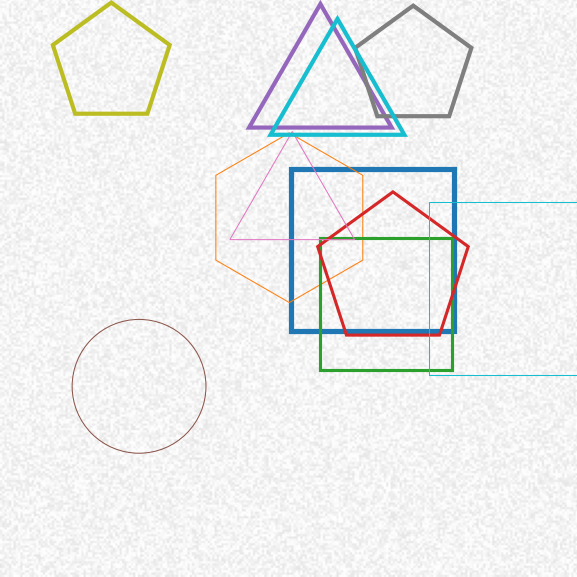[{"shape": "square", "thickness": 2.5, "radius": 0.7, "center": [0.645, 0.567]}, {"shape": "hexagon", "thickness": 0.5, "radius": 0.73, "center": [0.501, 0.622]}, {"shape": "square", "thickness": 1.5, "radius": 0.57, "center": [0.668, 0.472]}, {"shape": "pentagon", "thickness": 1.5, "radius": 0.69, "center": [0.68, 0.53]}, {"shape": "triangle", "thickness": 2, "radius": 0.71, "center": [0.555, 0.85]}, {"shape": "circle", "thickness": 0.5, "radius": 0.58, "center": [0.241, 0.33]}, {"shape": "triangle", "thickness": 0.5, "radius": 0.62, "center": [0.506, 0.647]}, {"shape": "pentagon", "thickness": 2, "radius": 0.53, "center": [0.716, 0.884]}, {"shape": "pentagon", "thickness": 2, "radius": 0.53, "center": [0.193, 0.888]}, {"shape": "triangle", "thickness": 2, "radius": 0.67, "center": [0.584, 0.833]}, {"shape": "square", "thickness": 0.5, "radius": 0.75, "center": [0.892, 0.499]}]